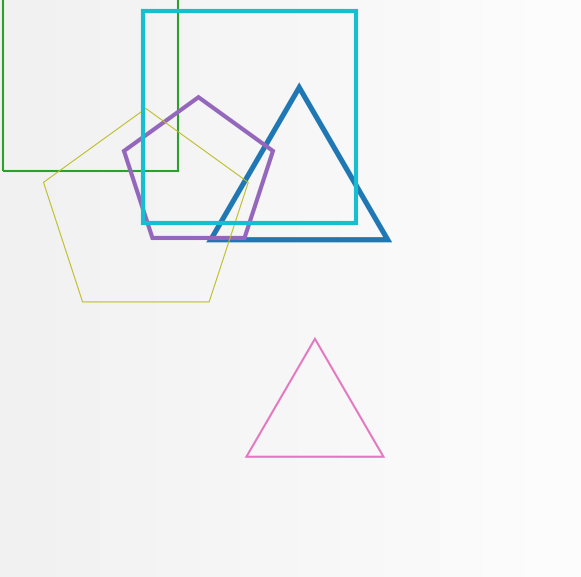[{"shape": "triangle", "thickness": 2.5, "radius": 0.88, "center": [0.515, 0.672]}, {"shape": "square", "thickness": 1, "radius": 0.75, "center": [0.155, 0.854]}, {"shape": "pentagon", "thickness": 2, "radius": 0.67, "center": [0.341, 0.696]}, {"shape": "triangle", "thickness": 1, "radius": 0.68, "center": [0.542, 0.276]}, {"shape": "pentagon", "thickness": 0.5, "radius": 0.93, "center": [0.251, 0.626]}, {"shape": "square", "thickness": 2, "radius": 0.92, "center": [0.43, 0.796]}]